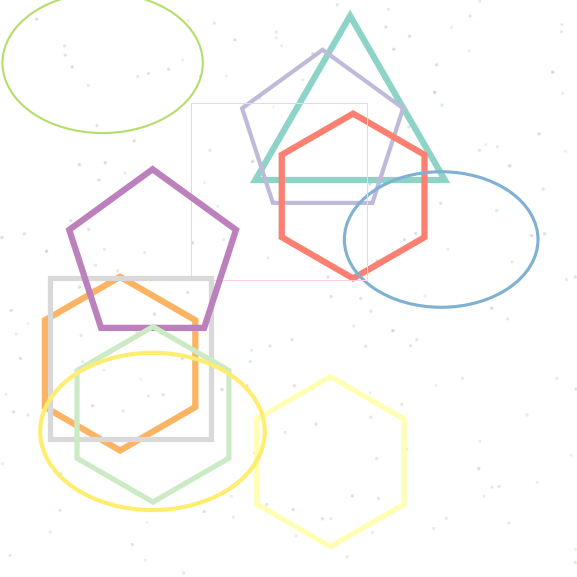[{"shape": "triangle", "thickness": 3, "radius": 0.95, "center": [0.606, 0.782]}, {"shape": "hexagon", "thickness": 2.5, "radius": 0.74, "center": [0.572, 0.2]}, {"shape": "pentagon", "thickness": 2, "radius": 0.73, "center": [0.559, 0.766]}, {"shape": "hexagon", "thickness": 3, "radius": 0.71, "center": [0.611, 0.66]}, {"shape": "oval", "thickness": 1.5, "radius": 0.84, "center": [0.764, 0.584]}, {"shape": "hexagon", "thickness": 3, "radius": 0.75, "center": [0.208, 0.369]}, {"shape": "oval", "thickness": 1, "radius": 0.87, "center": [0.178, 0.89]}, {"shape": "square", "thickness": 0.5, "radius": 0.76, "center": [0.483, 0.668]}, {"shape": "square", "thickness": 2.5, "radius": 0.7, "center": [0.226, 0.378]}, {"shape": "pentagon", "thickness": 3, "radius": 0.76, "center": [0.264, 0.554]}, {"shape": "hexagon", "thickness": 2.5, "radius": 0.76, "center": [0.265, 0.282]}, {"shape": "oval", "thickness": 2, "radius": 0.97, "center": [0.264, 0.252]}]